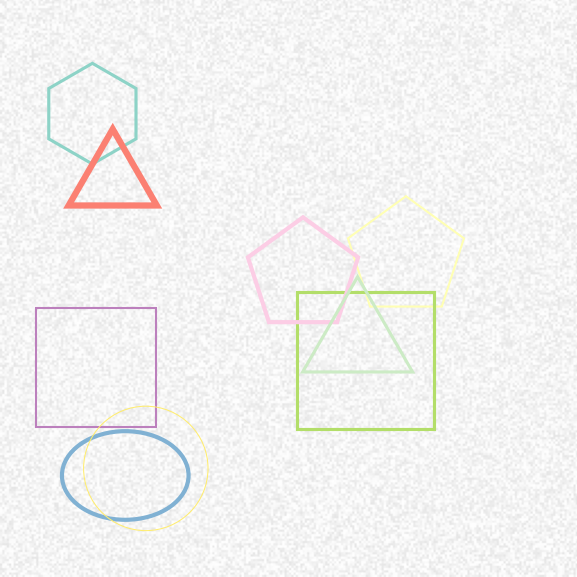[{"shape": "hexagon", "thickness": 1.5, "radius": 0.44, "center": [0.16, 0.802]}, {"shape": "pentagon", "thickness": 1, "radius": 0.53, "center": [0.703, 0.554]}, {"shape": "triangle", "thickness": 3, "radius": 0.44, "center": [0.195, 0.687]}, {"shape": "oval", "thickness": 2, "radius": 0.55, "center": [0.217, 0.176]}, {"shape": "square", "thickness": 1.5, "radius": 0.59, "center": [0.633, 0.375]}, {"shape": "pentagon", "thickness": 2, "radius": 0.5, "center": [0.525, 0.522]}, {"shape": "square", "thickness": 1, "radius": 0.52, "center": [0.167, 0.363]}, {"shape": "triangle", "thickness": 1.5, "radius": 0.55, "center": [0.619, 0.41]}, {"shape": "circle", "thickness": 0.5, "radius": 0.54, "center": [0.252, 0.188]}]